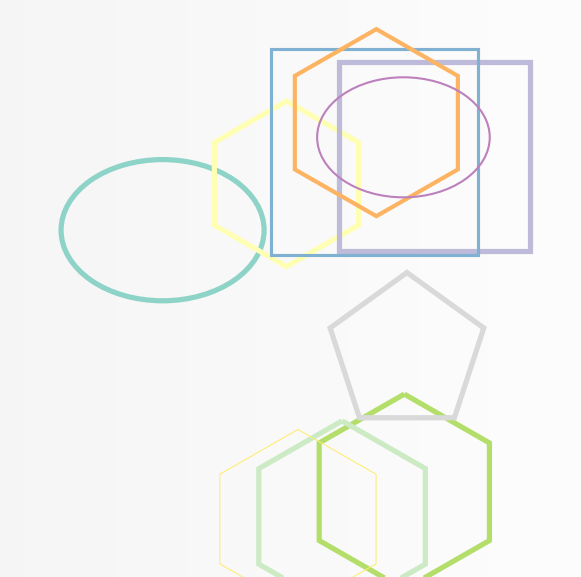[{"shape": "oval", "thickness": 2.5, "radius": 0.87, "center": [0.28, 0.601]}, {"shape": "hexagon", "thickness": 2.5, "radius": 0.72, "center": [0.493, 0.681]}, {"shape": "square", "thickness": 2.5, "radius": 0.82, "center": [0.748, 0.728]}, {"shape": "square", "thickness": 1.5, "radius": 0.89, "center": [0.644, 0.737]}, {"shape": "hexagon", "thickness": 2, "radius": 0.81, "center": [0.647, 0.787]}, {"shape": "hexagon", "thickness": 2.5, "radius": 0.85, "center": [0.696, 0.148]}, {"shape": "pentagon", "thickness": 2.5, "radius": 0.69, "center": [0.7, 0.388]}, {"shape": "oval", "thickness": 1, "radius": 0.74, "center": [0.694, 0.761]}, {"shape": "hexagon", "thickness": 2.5, "radius": 0.83, "center": [0.589, 0.105]}, {"shape": "hexagon", "thickness": 0.5, "radius": 0.78, "center": [0.513, 0.1]}]